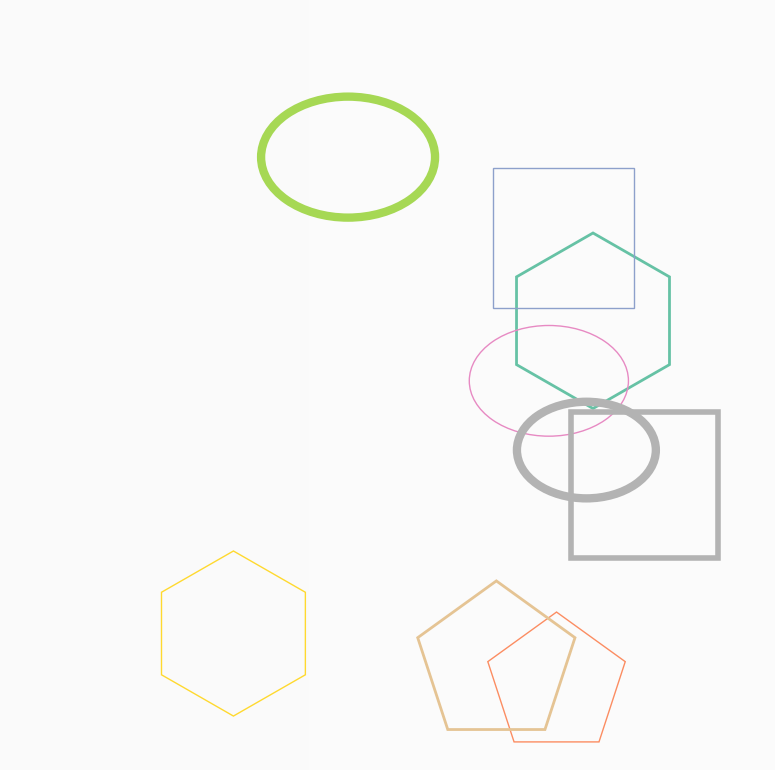[{"shape": "hexagon", "thickness": 1, "radius": 0.57, "center": [0.765, 0.583]}, {"shape": "pentagon", "thickness": 0.5, "radius": 0.47, "center": [0.718, 0.112]}, {"shape": "square", "thickness": 0.5, "radius": 0.45, "center": [0.727, 0.691]}, {"shape": "oval", "thickness": 0.5, "radius": 0.51, "center": [0.708, 0.505]}, {"shape": "oval", "thickness": 3, "radius": 0.56, "center": [0.449, 0.796]}, {"shape": "hexagon", "thickness": 0.5, "radius": 0.54, "center": [0.301, 0.177]}, {"shape": "pentagon", "thickness": 1, "radius": 0.53, "center": [0.64, 0.139]}, {"shape": "oval", "thickness": 3, "radius": 0.45, "center": [0.757, 0.416]}, {"shape": "square", "thickness": 2, "radius": 0.48, "center": [0.831, 0.37]}]